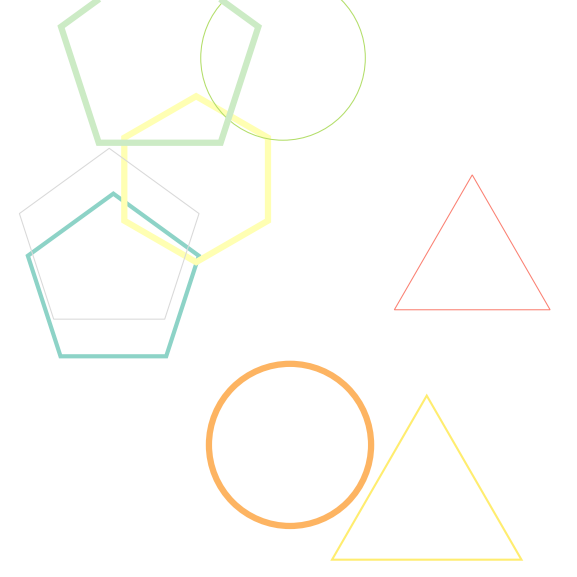[{"shape": "pentagon", "thickness": 2, "radius": 0.78, "center": [0.196, 0.508]}, {"shape": "hexagon", "thickness": 3, "radius": 0.72, "center": [0.34, 0.689]}, {"shape": "triangle", "thickness": 0.5, "radius": 0.78, "center": [0.818, 0.541]}, {"shape": "circle", "thickness": 3, "radius": 0.7, "center": [0.502, 0.229]}, {"shape": "circle", "thickness": 0.5, "radius": 0.71, "center": [0.49, 0.899]}, {"shape": "pentagon", "thickness": 0.5, "radius": 0.82, "center": [0.189, 0.579]}, {"shape": "pentagon", "thickness": 3, "radius": 0.9, "center": [0.277, 0.897]}, {"shape": "triangle", "thickness": 1, "radius": 0.95, "center": [0.739, 0.125]}]